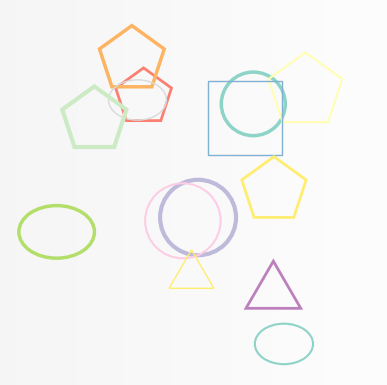[{"shape": "circle", "thickness": 2.5, "radius": 0.41, "center": [0.654, 0.73]}, {"shape": "oval", "thickness": 1.5, "radius": 0.38, "center": [0.733, 0.107]}, {"shape": "pentagon", "thickness": 1.5, "radius": 0.5, "center": [0.788, 0.764]}, {"shape": "circle", "thickness": 3, "radius": 0.49, "center": [0.511, 0.435]}, {"shape": "pentagon", "thickness": 2, "radius": 0.38, "center": [0.371, 0.748]}, {"shape": "square", "thickness": 1, "radius": 0.48, "center": [0.632, 0.693]}, {"shape": "pentagon", "thickness": 2.5, "radius": 0.44, "center": [0.34, 0.846]}, {"shape": "oval", "thickness": 2.5, "radius": 0.49, "center": [0.146, 0.398]}, {"shape": "circle", "thickness": 1.5, "radius": 0.49, "center": [0.472, 0.427]}, {"shape": "oval", "thickness": 1, "radius": 0.37, "center": [0.355, 0.74]}, {"shape": "triangle", "thickness": 2, "radius": 0.41, "center": [0.705, 0.24]}, {"shape": "pentagon", "thickness": 3, "radius": 0.44, "center": [0.243, 0.689]}, {"shape": "triangle", "thickness": 1, "radius": 0.33, "center": [0.494, 0.285]}, {"shape": "pentagon", "thickness": 2, "radius": 0.44, "center": [0.707, 0.506]}]